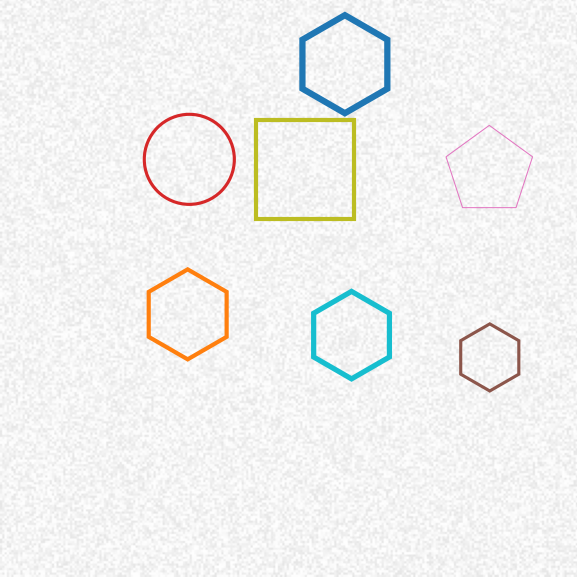[{"shape": "hexagon", "thickness": 3, "radius": 0.42, "center": [0.597, 0.888]}, {"shape": "hexagon", "thickness": 2, "radius": 0.39, "center": [0.325, 0.455]}, {"shape": "circle", "thickness": 1.5, "radius": 0.39, "center": [0.328, 0.723]}, {"shape": "hexagon", "thickness": 1.5, "radius": 0.29, "center": [0.848, 0.38]}, {"shape": "pentagon", "thickness": 0.5, "radius": 0.39, "center": [0.847, 0.703]}, {"shape": "square", "thickness": 2, "radius": 0.43, "center": [0.528, 0.706]}, {"shape": "hexagon", "thickness": 2.5, "radius": 0.38, "center": [0.609, 0.419]}]